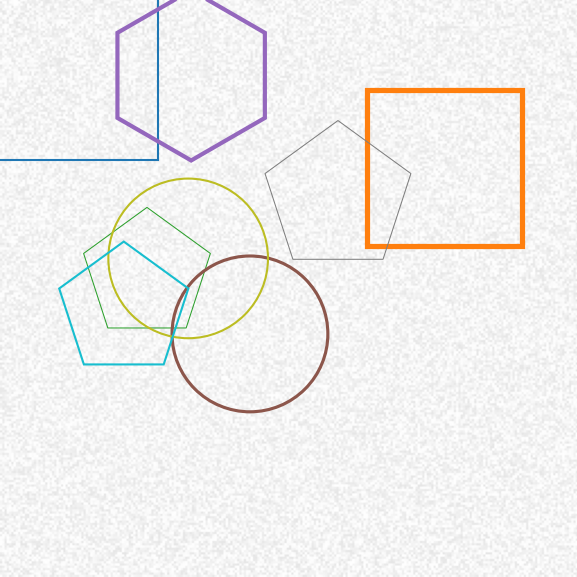[{"shape": "square", "thickness": 1, "radius": 0.7, "center": [0.133, 0.863]}, {"shape": "square", "thickness": 2.5, "radius": 0.67, "center": [0.769, 0.709]}, {"shape": "pentagon", "thickness": 0.5, "radius": 0.58, "center": [0.255, 0.525]}, {"shape": "hexagon", "thickness": 2, "radius": 0.74, "center": [0.331, 0.869]}, {"shape": "circle", "thickness": 1.5, "radius": 0.67, "center": [0.433, 0.421]}, {"shape": "pentagon", "thickness": 0.5, "radius": 0.66, "center": [0.585, 0.658]}, {"shape": "circle", "thickness": 1, "radius": 0.69, "center": [0.326, 0.552]}, {"shape": "pentagon", "thickness": 1, "radius": 0.59, "center": [0.214, 0.463]}]